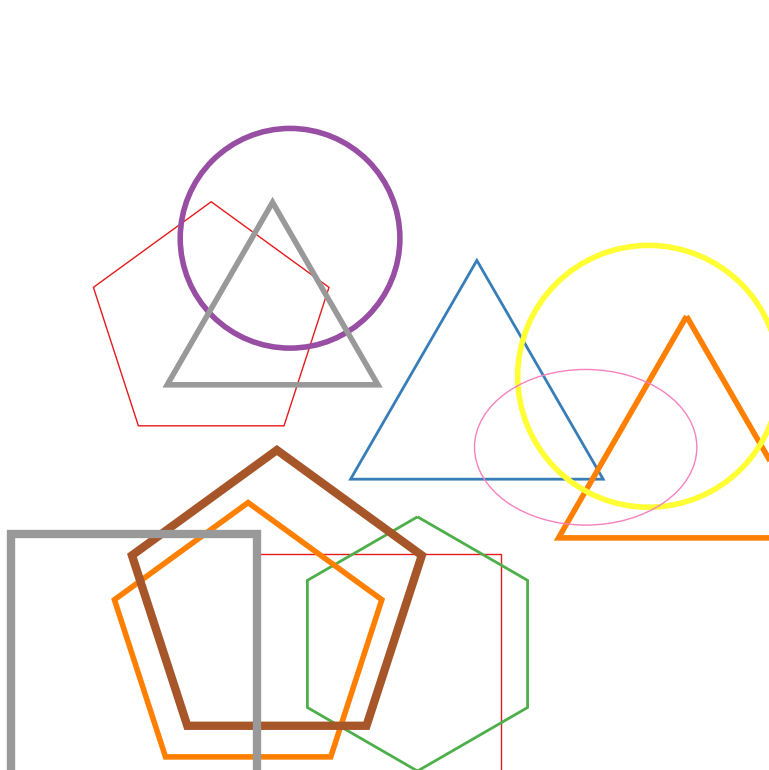[{"shape": "pentagon", "thickness": 0.5, "radius": 0.8, "center": [0.274, 0.577]}, {"shape": "square", "thickness": 0.5, "radius": 0.79, "center": [0.492, 0.122]}, {"shape": "triangle", "thickness": 1, "radius": 0.95, "center": [0.619, 0.472]}, {"shape": "hexagon", "thickness": 1, "radius": 0.83, "center": [0.542, 0.164]}, {"shape": "circle", "thickness": 2, "radius": 0.71, "center": [0.377, 0.691]}, {"shape": "triangle", "thickness": 2, "radius": 0.96, "center": [0.892, 0.397]}, {"shape": "pentagon", "thickness": 2, "radius": 0.91, "center": [0.322, 0.165]}, {"shape": "circle", "thickness": 2, "radius": 0.85, "center": [0.842, 0.511]}, {"shape": "pentagon", "thickness": 3, "radius": 0.99, "center": [0.36, 0.218]}, {"shape": "oval", "thickness": 0.5, "radius": 0.72, "center": [0.761, 0.419]}, {"shape": "triangle", "thickness": 2, "radius": 0.79, "center": [0.354, 0.579]}, {"shape": "square", "thickness": 3, "radius": 0.8, "center": [0.174, 0.147]}]